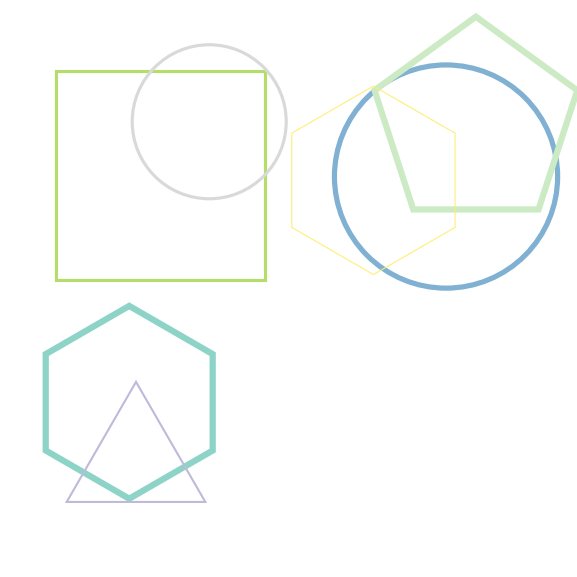[{"shape": "hexagon", "thickness": 3, "radius": 0.83, "center": [0.224, 0.303]}, {"shape": "triangle", "thickness": 1, "radius": 0.69, "center": [0.236, 0.199]}, {"shape": "circle", "thickness": 2.5, "radius": 0.97, "center": [0.772, 0.693]}, {"shape": "square", "thickness": 1.5, "radius": 0.91, "center": [0.278, 0.695]}, {"shape": "circle", "thickness": 1.5, "radius": 0.67, "center": [0.362, 0.788]}, {"shape": "pentagon", "thickness": 3, "radius": 0.92, "center": [0.824, 0.786]}, {"shape": "hexagon", "thickness": 0.5, "radius": 0.82, "center": [0.647, 0.687]}]